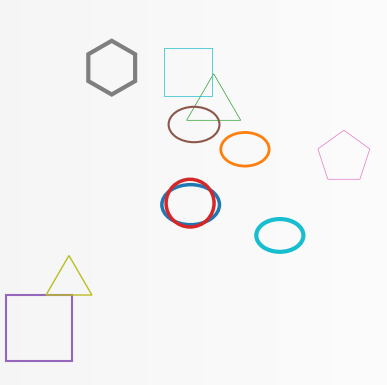[{"shape": "oval", "thickness": 2.5, "radius": 0.37, "center": [0.492, 0.468]}, {"shape": "oval", "thickness": 2, "radius": 0.31, "center": [0.632, 0.612]}, {"shape": "triangle", "thickness": 0.5, "radius": 0.4, "center": [0.551, 0.728]}, {"shape": "circle", "thickness": 2.5, "radius": 0.31, "center": [0.491, 0.472]}, {"shape": "square", "thickness": 1.5, "radius": 0.42, "center": [0.101, 0.148]}, {"shape": "oval", "thickness": 1.5, "radius": 0.33, "center": [0.501, 0.677]}, {"shape": "pentagon", "thickness": 0.5, "radius": 0.35, "center": [0.887, 0.591]}, {"shape": "hexagon", "thickness": 3, "radius": 0.35, "center": [0.288, 0.824]}, {"shape": "triangle", "thickness": 1, "radius": 0.34, "center": [0.178, 0.268]}, {"shape": "oval", "thickness": 3, "radius": 0.3, "center": [0.722, 0.388]}, {"shape": "square", "thickness": 0.5, "radius": 0.31, "center": [0.486, 0.814]}]